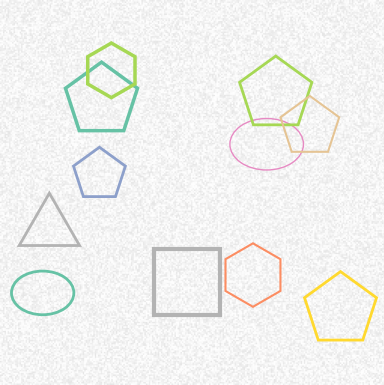[{"shape": "pentagon", "thickness": 2.5, "radius": 0.49, "center": [0.264, 0.74]}, {"shape": "oval", "thickness": 2, "radius": 0.41, "center": [0.111, 0.239]}, {"shape": "hexagon", "thickness": 1.5, "radius": 0.41, "center": [0.657, 0.286]}, {"shape": "pentagon", "thickness": 2, "radius": 0.35, "center": [0.258, 0.547]}, {"shape": "oval", "thickness": 1, "radius": 0.48, "center": [0.693, 0.625]}, {"shape": "pentagon", "thickness": 2, "radius": 0.49, "center": [0.716, 0.756]}, {"shape": "hexagon", "thickness": 2.5, "radius": 0.35, "center": [0.289, 0.817]}, {"shape": "pentagon", "thickness": 2, "radius": 0.49, "center": [0.884, 0.196]}, {"shape": "pentagon", "thickness": 1.5, "radius": 0.4, "center": [0.805, 0.671]}, {"shape": "triangle", "thickness": 2, "radius": 0.45, "center": [0.128, 0.408]}, {"shape": "square", "thickness": 3, "radius": 0.43, "center": [0.485, 0.268]}]